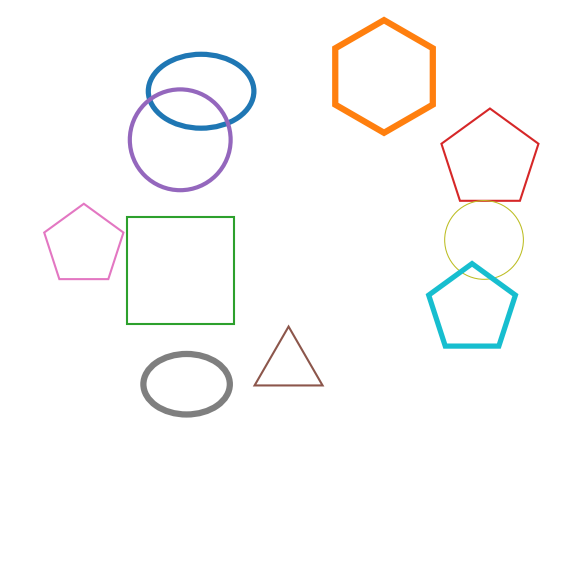[{"shape": "oval", "thickness": 2.5, "radius": 0.46, "center": [0.348, 0.841]}, {"shape": "hexagon", "thickness": 3, "radius": 0.49, "center": [0.665, 0.867]}, {"shape": "square", "thickness": 1, "radius": 0.46, "center": [0.312, 0.531]}, {"shape": "pentagon", "thickness": 1, "radius": 0.44, "center": [0.848, 0.723]}, {"shape": "circle", "thickness": 2, "radius": 0.44, "center": [0.312, 0.757]}, {"shape": "triangle", "thickness": 1, "radius": 0.34, "center": [0.5, 0.366]}, {"shape": "pentagon", "thickness": 1, "radius": 0.36, "center": [0.145, 0.574]}, {"shape": "oval", "thickness": 3, "radius": 0.37, "center": [0.323, 0.334]}, {"shape": "circle", "thickness": 0.5, "radius": 0.34, "center": [0.838, 0.584]}, {"shape": "pentagon", "thickness": 2.5, "radius": 0.39, "center": [0.817, 0.464]}]